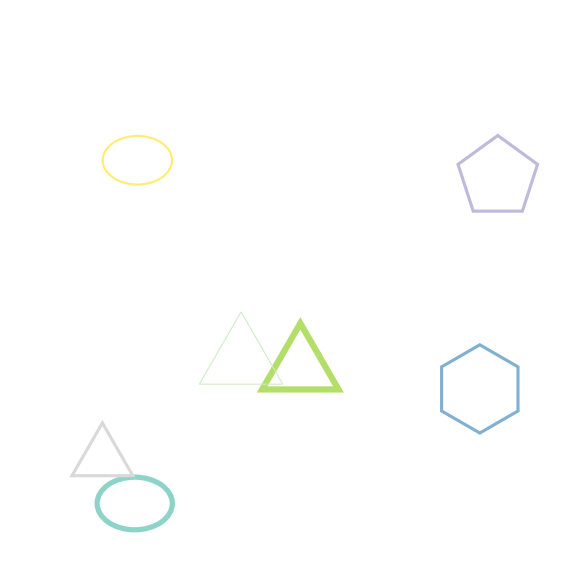[{"shape": "oval", "thickness": 2.5, "radius": 0.33, "center": [0.233, 0.127]}, {"shape": "pentagon", "thickness": 1.5, "radius": 0.36, "center": [0.862, 0.692]}, {"shape": "hexagon", "thickness": 1.5, "radius": 0.38, "center": [0.831, 0.326]}, {"shape": "triangle", "thickness": 3, "radius": 0.38, "center": [0.52, 0.363]}, {"shape": "triangle", "thickness": 1.5, "radius": 0.3, "center": [0.177, 0.206]}, {"shape": "triangle", "thickness": 0.5, "radius": 0.42, "center": [0.417, 0.376]}, {"shape": "oval", "thickness": 1, "radius": 0.3, "center": [0.238, 0.722]}]